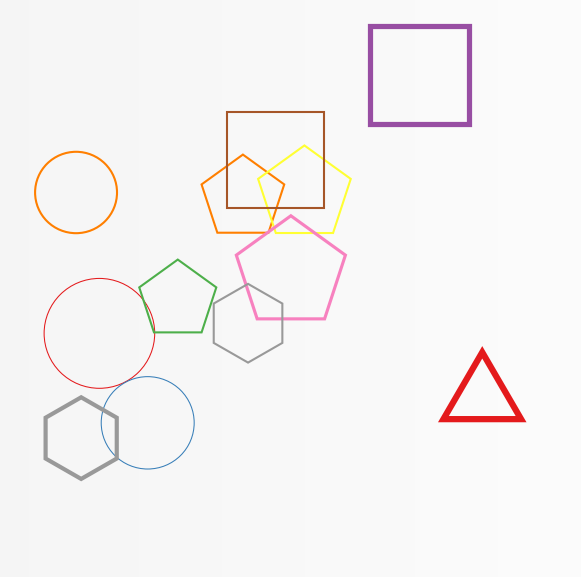[{"shape": "circle", "thickness": 0.5, "radius": 0.48, "center": [0.171, 0.422]}, {"shape": "triangle", "thickness": 3, "radius": 0.39, "center": [0.83, 0.312]}, {"shape": "circle", "thickness": 0.5, "radius": 0.4, "center": [0.254, 0.267]}, {"shape": "pentagon", "thickness": 1, "radius": 0.35, "center": [0.306, 0.48]}, {"shape": "square", "thickness": 2.5, "radius": 0.43, "center": [0.722, 0.87]}, {"shape": "circle", "thickness": 1, "radius": 0.35, "center": [0.131, 0.666]}, {"shape": "pentagon", "thickness": 1, "radius": 0.37, "center": [0.418, 0.657]}, {"shape": "pentagon", "thickness": 1, "radius": 0.42, "center": [0.524, 0.663]}, {"shape": "square", "thickness": 1, "radius": 0.42, "center": [0.474, 0.722]}, {"shape": "pentagon", "thickness": 1.5, "radius": 0.49, "center": [0.5, 0.527]}, {"shape": "hexagon", "thickness": 2, "radius": 0.35, "center": [0.14, 0.24]}, {"shape": "hexagon", "thickness": 1, "radius": 0.34, "center": [0.427, 0.439]}]